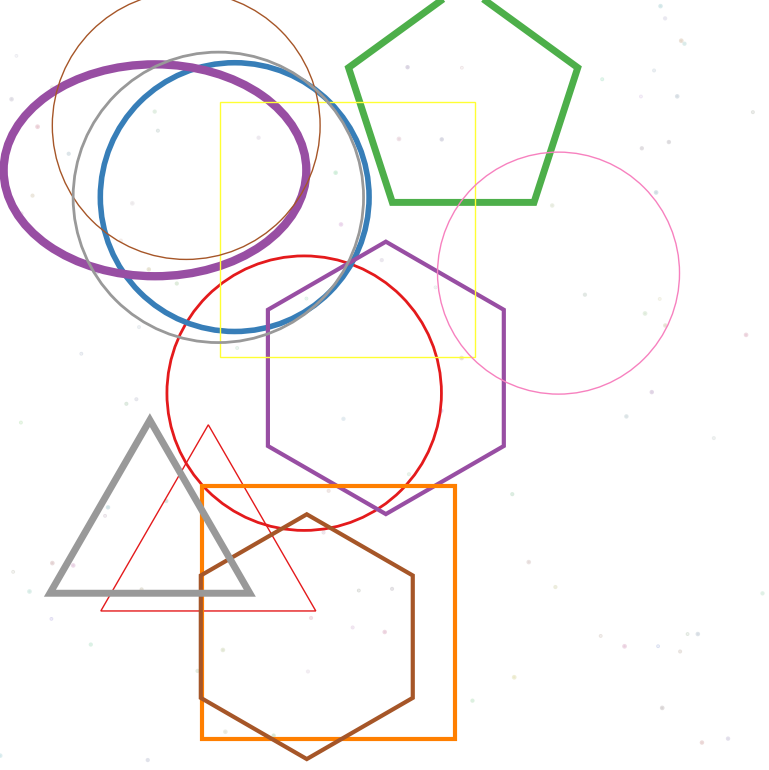[{"shape": "circle", "thickness": 1, "radius": 0.89, "center": [0.395, 0.489]}, {"shape": "triangle", "thickness": 0.5, "radius": 0.81, "center": [0.271, 0.287]}, {"shape": "circle", "thickness": 2, "radius": 0.87, "center": [0.305, 0.744]}, {"shape": "pentagon", "thickness": 2.5, "radius": 0.78, "center": [0.602, 0.864]}, {"shape": "oval", "thickness": 3, "radius": 0.98, "center": [0.201, 0.779]}, {"shape": "hexagon", "thickness": 1.5, "radius": 0.88, "center": [0.501, 0.509]}, {"shape": "square", "thickness": 1.5, "radius": 0.82, "center": [0.427, 0.204]}, {"shape": "square", "thickness": 0.5, "radius": 0.83, "center": [0.452, 0.702]}, {"shape": "circle", "thickness": 0.5, "radius": 0.87, "center": [0.242, 0.837]}, {"shape": "hexagon", "thickness": 1.5, "radius": 0.79, "center": [0.398, 0.173]}, {"shape": "circle", "thickness": 0.5, "radius": 0.79, "center": [0.725, 0.645]}, {"shape": "circle", "thickness": 1, "radius": 0.94, "center": [0.284, 0.744]}, {"shape": "triangle", "thickness": 2.5, "radius": 0.75, "center": [0.195, 0.305]}]